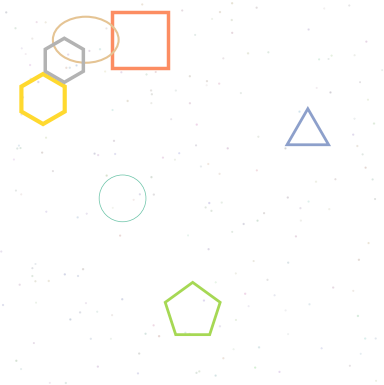[{"shape": "circle", "thickness": 0.5, "radius": 0.3, "center": [0.318, 0.485]}, {"shape": "square", "thickness": 2.5, "radius": 0.36, "center": [0.364, 0.896]}, {"shape": "triangle", "thickness": 2, "radius": 0.31, "center": [0.8, 0.655]}, {"shape": "pentagon", "thickness": 2, "radius": 0.38, "center": [0.5, 0.191]}, {"shape": "hexagon", "thickness": 3, "radius": 0.32, "center": [0.112, 0.743]}, {"shape": "oval", "thickness": 1.5, "radius": 0.43, "center": [0.223, 0.897]}, {"shape": "hexagon", "thickness": 2.5, "radius": 0.29, "center": [0.167, 0.843]}]